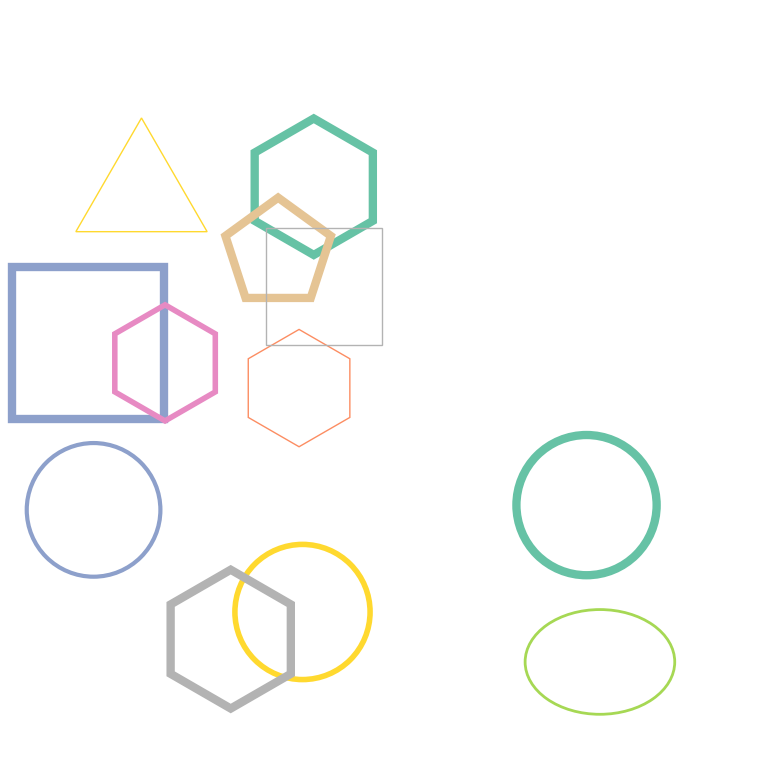[{"shape": "circle", "thickness": 3, "radius": 0.46, "center": [0.762, 0.344]}, {"shape": "hexagon", "thickness": 3, "radius": 0.44, "center": [0.407, 0.758]}, {"shape": "hexagon", "thickness": 0.5, "radius": 0.38, "center": [0.388, 0.496]}, {"shape": "square", "thickness": 3, "radius": 0.49, "center": [0.114, 0.554]}, {"shape": "circle", "thickness": 1.5, "radius": 0.43, "center": [0.122, 0.338]}, {"shape": "hexagon", "thickness": 2, "radius": 0.38, "center": [0.214, 0.529]}, {"shape": "oval", "thickness": 1, "radius": 0.49, "center": [0.779, 0.14]}, {"shape": "triangle", "thickness": 0.5, "radius": 0.49, "center": [0.184, 0.748]}, {"shape": "circle", "thickness": 2, "radius": 0.44, "center": [0.393, 0.205]}, {"shape": "pentagon", "thickness": 3, "radius": 0.36, "center": [0.361, 0.671]}, {"shape": "square", "thickness": 0.5, "radius": 0.38, "center": [0.42, 0.628]}, {"shape": "hexagon", "thickness": 3, "radius": 0.45, "center": [0.3, 0.17]}]